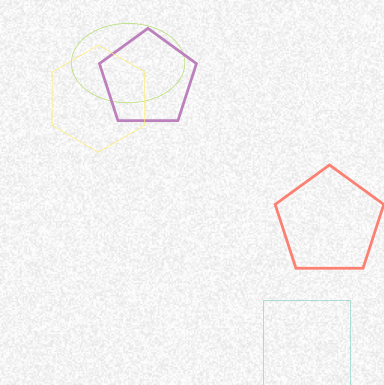[{"shape": "square", "thickness": 0.5, "radius": 0.56, "center": [0.795, 0.107]}, {"shape": "pentagon", "thickness": 2, "radius": 0.74, "center": [0.856, 0.423]}, {"shape": "oval", "thickness": 0.5, "radius": 0.74, "center": [0.333, 0.836]}, {"shape": "pentagon", "thickness": 2, "radius": 0.66, "center": [0.384, 0.794]}, {"shape": "hexagon", "thickness": 0.5, "radius": 0.69, "center": [0.256, 0.744]}]